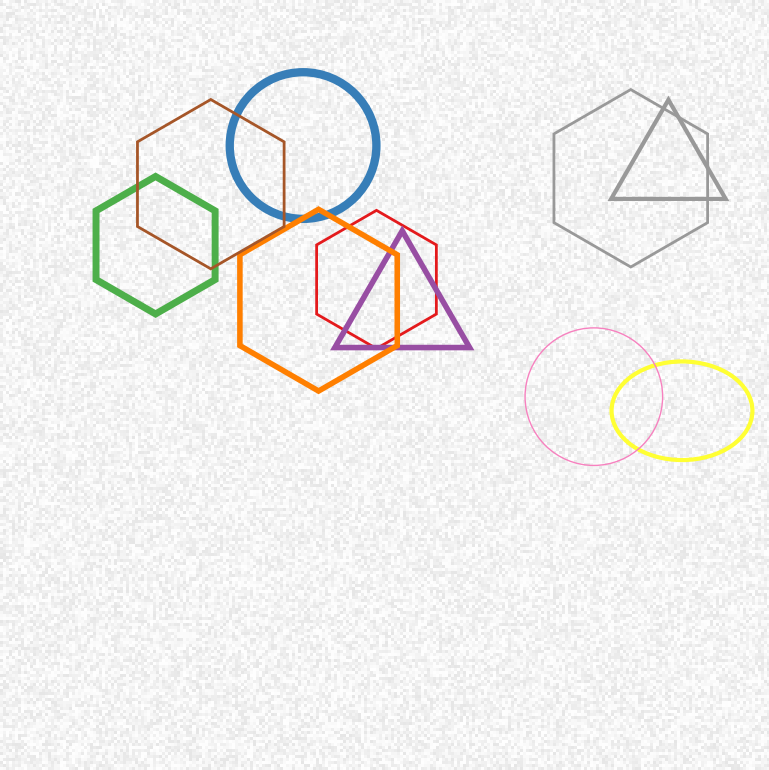[{"shape": "hexagon", "thickness": 1, "radius": 0.45, "center": [0.489, 0.637]}, {"shape": "circle", "thickness": 3, "radius": 0.48, "center": [0.394, 0.811]}, {"shape": "hexagon", "thickness": 2.5, "radius": 0.45, "center": [0.202, 0.682]}, {"shape": "triangle", "thickness": 2, "radius": 0.51, "center": [0.522, 0.599]}, {"shape": "hexagon", "thickness": 2, "radius": 0.59, "center": [0.414, 0.61]}, {"shape": "oval", "thickness": 1.5, "radius": 0.46, "center": [0.886, 0.467]}, {"shape": "hexagon", "thickness": 1, "radius": 0.55, "center": [0.274, 0.761]}, {"shape": "circle", "thickness": 0.5, "radius": 0.45, "center": [0.771, 0.485]}, {"shape": "hexagon", "thickness": 1, "radius": 0.58, "center": [0.819, 0.768]}, {"shape": "triangle", "thickness": 1.5, "radius": 0.43, "center": [0.868, 0.785]}]